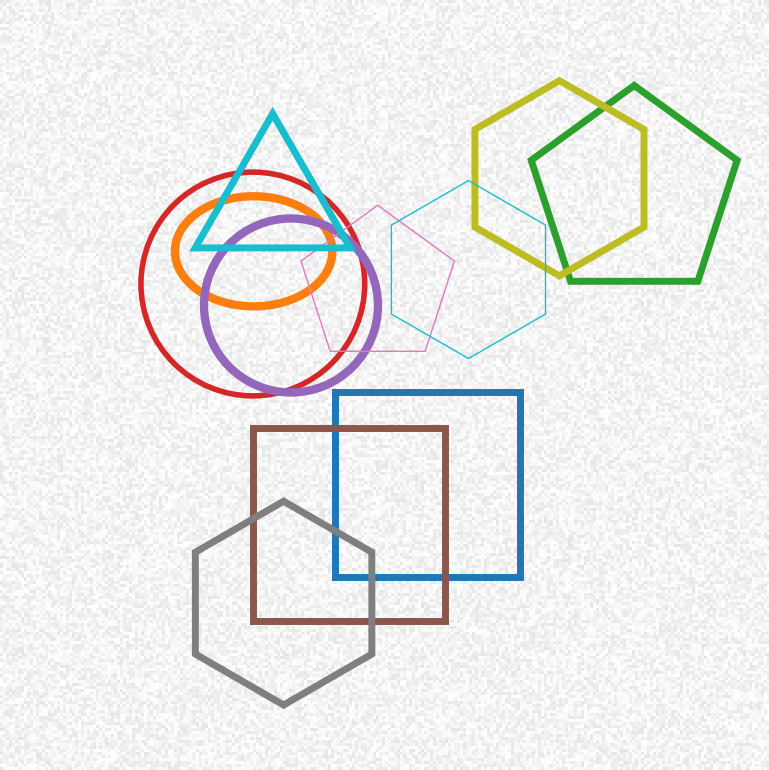[{"shape": "square", "thickness": 2.5, "radius": 0.6, "center": [0.555, 0.371]}, {"shape": "oval", "thickness": 3, "radius": 0.51, "center": [0.329, 0.674]}, {"shape": "pentagon", "thickness": 2.5, "radius": 0.7, "center": [0.824, 0.748]}, {"shape": "circle", "thickness": 2, "radius": 0.73, "center": [0.328, 0.631]}, {"shape": "circle", "thickness": 3, "radius": 0.56, "center": [0.378, 0.603]}, {"shape": "square", "thickness": 2.5, "radius": 0.62, "center": [0.453, 0.319]}, {"shape": "pentagon", "thickness": 0.5, "radius": 0.52, "center": [0.49, 0.629]}, {"shape": "hexagon", "thickness": 2.5, "radius": 0.66, "center": [0.368, 0.217]}, {"shape": "hexagon", "thickness": 2.5, "radius": 0.63, "center": [0.727, 0.768]}, {"shape": "hexagon", "thickness": 0.5, "radius": 0.58, "center": [0.608, 0.65]}, {"shape": "triangle", "thickness": 2.5, "radius": 0.58, "center": [0.354, 0.736]}]